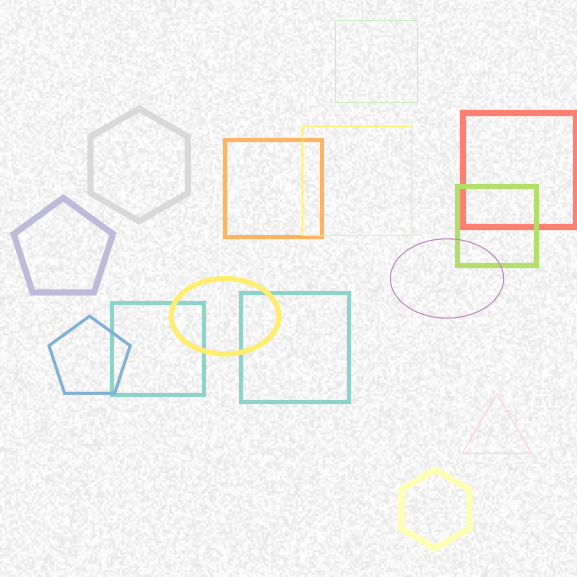[{"shape": "square", "thickness": 2, "radius": 0.4, "center": [0.274, 0.395]}, {"shape": "square", "thickness": 2, "radius": 0.47, "center": [0.511, 0.397]}, {"shape": "hexagon", "thickness": 3, "radius": 0.34, "center": [0.754, 0.118]}, {"shape": "pentagon", "thickness": 3, "radius": 0.45, "center": [0.11, 0.566]}, {"shape": "square", "thickness": 3, "radius": 0.49, "center": [0.9, 0.705]}, {"shape": "pentagon", "thickness": 1.5, "radius": 0.37, "center": [0.155, 0.378]}, {"shape": "square", "thickness": 2, "radius": 0.42, "center": [0.474, 0.672]}, {"shape": "square", "thickness": 2.5, "radius": 0.34, "center": [0.86, 0.609]}, {"shape": "triangle", "thickness": 0.5, "radius": 0.35, "center": [0.86, 0.249]}, {"shape": "hexagon", "thickness": 3, "radius": 0.49, "center": [0.241, 0.714]}, {"shape": "oval", "thickness": 0.5, "radius": 0.49, "center": [0.774, 0.517]}, {"shape": "square", "thickness": 0.5, "radius": 0.35, "center": [0.651, 0.893]}, {"shape": "oval", "thickness": 2.5, "radius": 0.47, "center": [0.39, 0.452]}, {"shape": "square", "thickness": 0.5, "radius": 0.47, "center": [0.617, 0.686]}]